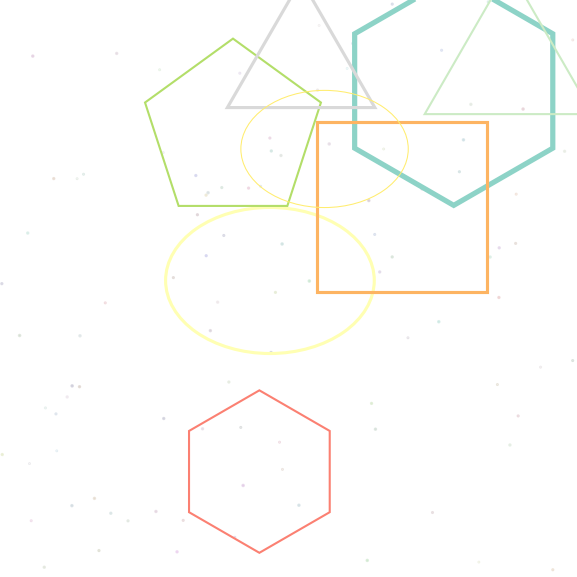[{"shape": "hexagon", "thickness": 2.5, "radius": 0.99, "center": [0.786, 0.842]}, {"shape": "oval", "thickness": 1.5, "radius": 0.9, "center": [0.467, 0.513]}, {"shape": "hexagon", "thickness": 1, "radius": 0.7, "center": [0.449, 0.183]}, {"shape": "square", "thickness": 1.5, "radius": 0.73, "center": [0.696, 0.64]}, {"shape": "pentagon", "thickness": 1, "radius": 0.8, "center": [0.403, 0.772]}, {"shape": "triangle", "thickness": 1.5, "radius": 0.74, "center": [0.521, 0.887]}, {"shape": "triangle", "thickness": 1, "radius": 0.84, "center": [0.881, 0.886]}, {"shape": "oval", "thickness": 0.5, "radius": 0.72, "center": [0.562, 0.741]}]